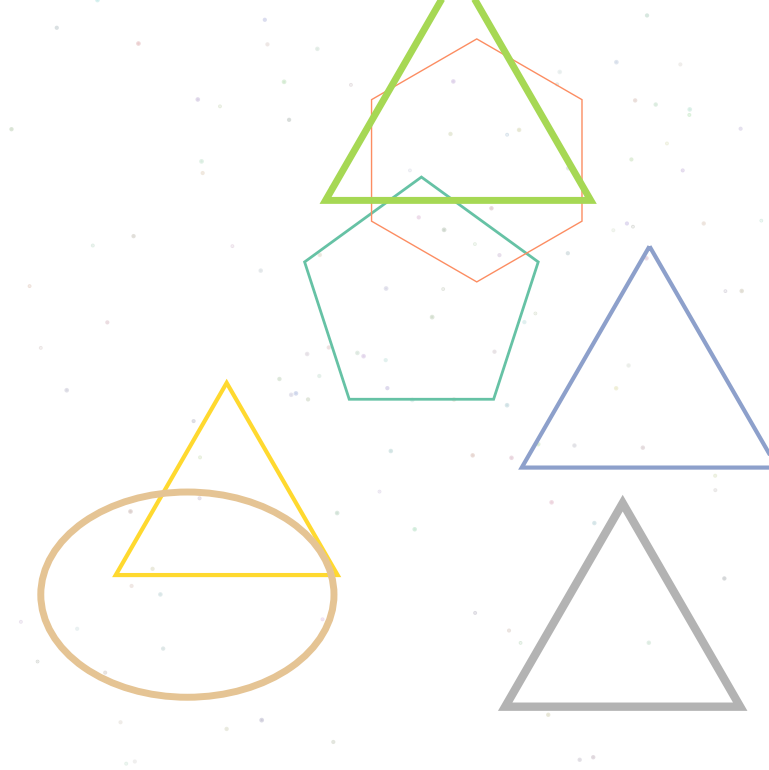[{"shape": "pentagon", "thickness": 1, "radius": 0.8, "center": [0.547, 0.611]}, {"shape": "hexagon", "thickness": 0.5, "radius": 0.79, "center": [0.619, 0.792]}, {"shape": "triangle", "thickness": 1.5, "radius": 0.96, "center": [0.844, 0.489]}, {"shape": "triangle", "thickness": 2.5, "radius": 0.99, "center": [0.595, 0.839]}, {"shape": "triangle", "thickness": 1.5, "radius": 0.83, "center": [0.294, 0.336]}, {"shape": "oval", "thickness": 2.5, "radius": 0.95, "center": [0.243, 0.228]}, {"shape": "triangle", "thickness": 3, "radius": 0.88, "center": [0.809, 0.17]}]